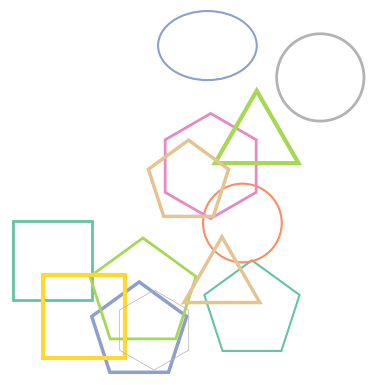[{"shape": "pentagon", "thickness": 1.5, "radius": 0.65, "center": [0.654, 0.194]}, {"shape": "square", "thickness": 2, "radius": 0.51, "center": [0.136, 0.323]}, {"shape": "circle", "thickness": 1.5, "radius": 0.51, "center": [0.63, 0.421]}, {"shape": "oval", "thickness": 1.5, "radius": 0.64, "center": [0.539, 0.882]}, {"shape": "pentagon", "thickness": 2.5, "radius": 0.65, "center": [0.361, 0.138]}, {"shape": "hexagon", "thickness": 2, "radius": 0.68, "center": [0.547, 0.569]}, {"shape": "triangle", "thickness": 3, "radius": 0.63, "center": [0.667, 0.639]}, {"shape": "pentagon", "thickness": 2, "radius": 0.72, "center": [0.371, 0.237]}, {"shape": "square", "thickness": 3, "radius": 0.54, "center": [0.219, 0.178]}, {"shape": "pentagon", "thickness": 2.5, "radius": 0.55, "center": [0.49, 0.526]}, {"shape": "triangle", "thickness": 2.5, "radius": 0.57, "center": [0.576, 0.271]}, {"shape": "hexagon", "thickness": 0.5, "radius": 0.52, "center": [0.4, 0.143]}, {"shape": "circle", "thickness": 2, "radius": 0.57, "center": [0.832, 0.799]}]